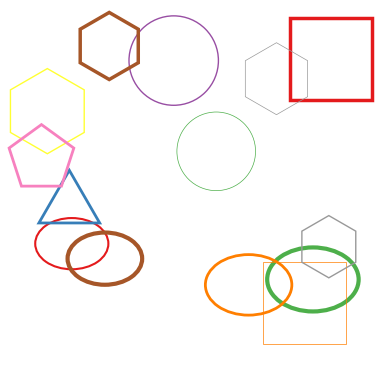[{"shape": "oval", "thickness": 1.5, "radius": 0.47, "center": [0.186, 0.367]}, {"shape": "square", "thickness": 2.5, "radius": 0.54, "center": [0.86, 0.847]}, {"shape": "triangle", "thickness": 2, "radius": 0.46, "center": [0.18, 0.466]}, {"shape": "oval", "thickness": 3, "radius": 0.59, "center": [0.813, 0.274]}, {"shape": "circle", "thickness": 0.5, "radius": 0.51, "center": [0.562, 0.607]}, {"shape": "circle", "thickness": 1, "radius": 0.58, "center": [0.451, 0.843]}, {"shape": "oval", "thickness": 2, "radius": 0.56, "center": [0.646, 0.26]}, {"shape": "square", "thickness": 0.5, "radius": 0.54, "center": [0.791, 0.213]}, {"shape": "hexagon", "thickness": 1, "radius": 0.55, "center": [0.123, 0.711]}, {"shape": "oval", "thickness": 3, "radius": 0.48, "center": [0.272, 0.328]}, {"shape": "hexagon", "thickness": 2.5, "radius": 0.44, "center": [0.284, 0.881]}, {"shape": "pentagon", "thickness": 2, "radius": 0.44, "center": [0.108, 0.588]}, {"shape": "hexagon", "thickness": 1, "radius": 0.4, "center": [0.854, 0.359]}, {"shape": "hexagon", "thickness": 0.5, "radius": 0.47, "center": [0.718, 0.796]}]